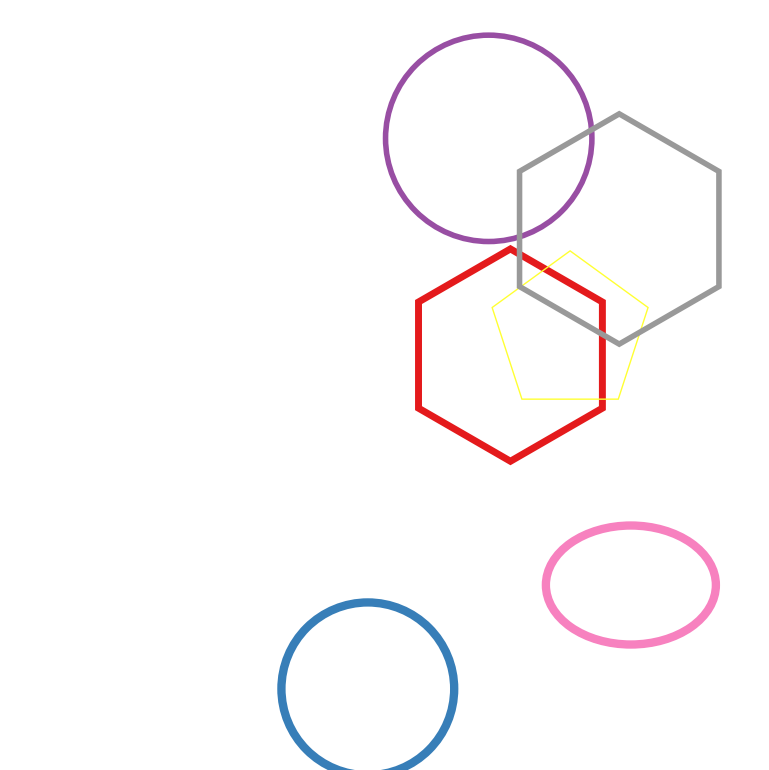[{"shape": "hexagon", "thickness": 2.5, "radius": 0.69, "center": [0.663, 0.539]}, {"shape": "circle", "thickness": 3, "radius": 0.56, "center": [0.478, 0.105]}, {"shape": "circle", "thickness": 2, "radius": 0.67, "center": [0.635, 0.82]}, {"shape": "pentagon", "thickness": 0.5, "radius": 0.53, "center": [0.74, 0.568]}, {"shape": "oval", "thickness": 3, "radius": 0.55, "center": [0.819, 0.24]}, {"shape": "hexagon", "thickness": 2, "radius": 0.75, "center": [0.804, 0.703]}]